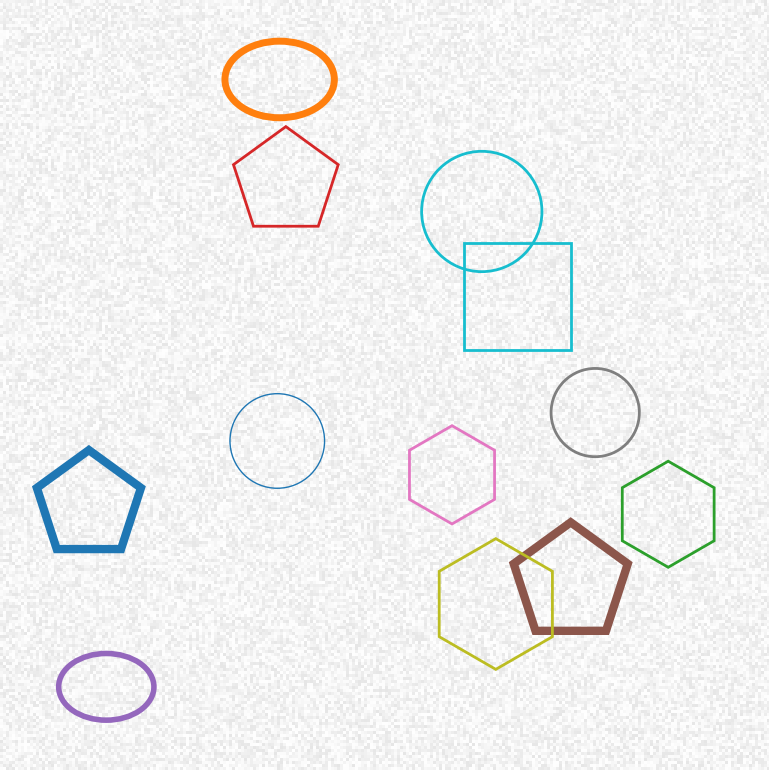[{"shape": "pentagon", "thickness": 3, "radius": 0.36, "center": [0.115, 0.344]}, {"shape": "circle", "thickness": 0.5, "radius": 0.31, "center": [0.36, 0.427]}, {"shape": "oval", "thickness": 2.5, "radius": 0.36, "center": [0.363, 0.897]}, {"shape": "hexagon", "thickness": 1, "radius": 0.34, "center": [0.868, 0.332]}, {"shape": "pentagon", "thickness": 1, "radius": 0.36, "center": [0.371, 0.764]}, {"shape": "oval", "thickness": 2, "radius": 0.31, "center": [0.138, 0.108]}, {"shape": "pentagon", "thickness": 3, "radius": 0.39, "center": [0.741, 0.244]}, {"shape": "hexagon", "thickness": 1, "radius": 0.32, "center": [0.587, 0.383]}, {"shape": "circle", "thickness": 1, "radius": 0.29, "center": [0.773, 0.464]}, {"shape": "hexagon", "thickness": 1, "radius": 0.42, "center": [0.644, 0.216]}, {"shape": "square", "thickness": 1, "radius": 0.35, "center": [0.672, 0.615]}, {"shape": "circle", "thickness": 1, "radius": 0.39, "center": [0.626, 0.725]}]